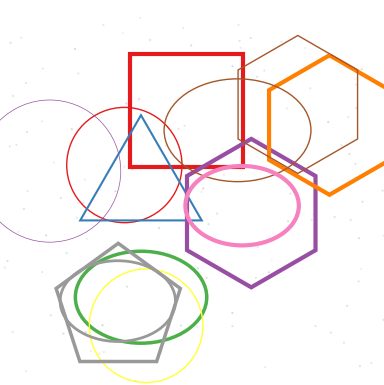[{"shape": "square", "thickness": 3, "radius": 0.73, "center": [0.484, 0.714]}, {"shape": "circle", "thickness": 1, "radius": 0.75, "center": [0.323, 0.571]}, {"shape": "triangle", "thickness": 1.5, "radius": 0.91, "center": [0.366, 0.519]}, {"shape": "oval", "thickness": 2.5, "radius": 0.85, "center": [0.366, 0.228]}, {"shape": "circle", "thickness": 0.5, "radius": 0.92, "center": [0.129, 0.556]}, {"shape": "hexagon", "thickness": 3, "radius": 0.96, "center": [0.653, 0.446]}, {"shape": "hexagon", "thickness": 3, "radius": 0.91, "center": [0.856, 0.675]}, {"shape": "circle", "thickness": 1, "radius": 0.74, "center": [0.379, 0.154]}, {"shape": "hexagon", "thickness": 1, "radius": 0.9, "center": [0.774, 0.729]}, {"shape": "oval", "thickness": 1, "radius": 0.95, "center": [0.617, 0.662]}, {"shape": "oval", "thickness": 3, "radius": 0.74, "center": [0.629, 0.466]}, {"shape": "pentagon", "thickness": 2.5, "radius": 0.85, "center": [0.307, 0.198]}, {"shape": "oval", "thickness": 2, "radius": 0.75, "center": [0.306, 0.218]}]